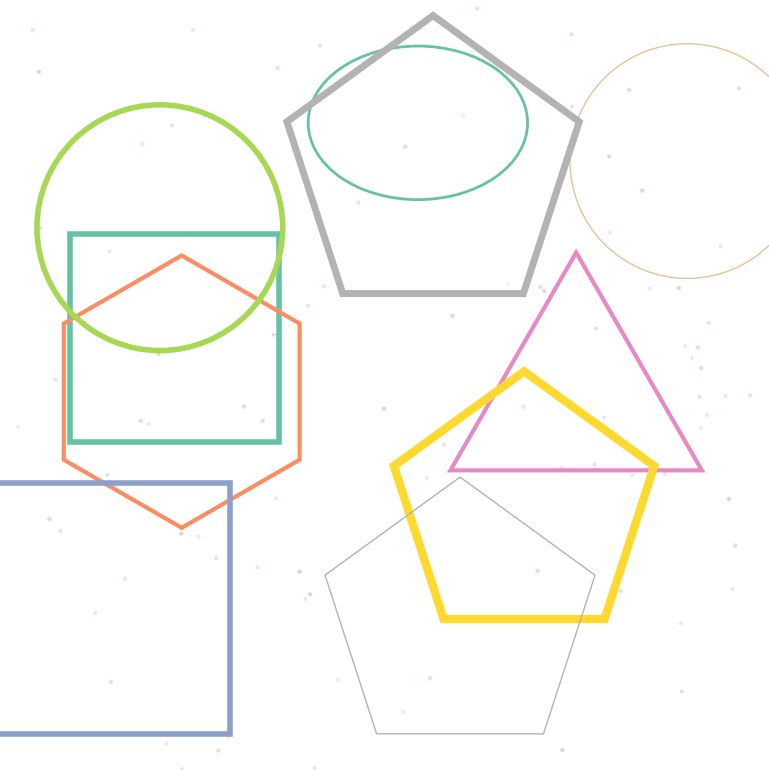[{"shape": "oval", "thickness": 1, "radius": 0.71, "center": [0.543, 0.84]}, {"shape": "square", "thickness": 2, "radius": 0.68, "center": [0.227, 0.561]}, {"shape": "hexagon", "thickness": 1.5, "radius": 0.88, "center": [0.236, 0.491]}, {"shape": "square", "thickness": 2, "radius": 0.82, "center": [0.135, 0.21]}, {"shape": "triangle", "thickness": 1.5, "radius": 0.94, "center": [0.748, 0.483]}, {"shape": "circle", "thickness": 2, "radius": 0.8, "center": [0.208, 0.704]}, {"shape": "pentagon", "thickness": 3, "radius": 0.89, "center": [0.681, 0.34]}, {"shape": "circle", "thickness": 0.5, "radius": 0.76, "center": [0.893, 0.791]}, {"shape": "pentagon", "thickness": 0.5, "radius": 0.92, "center": [0.597, 0.196]}, {"shape": "pentagon", "thickness": 2.5, "radius": 1.0, "center": [0.562, 0.78]}]